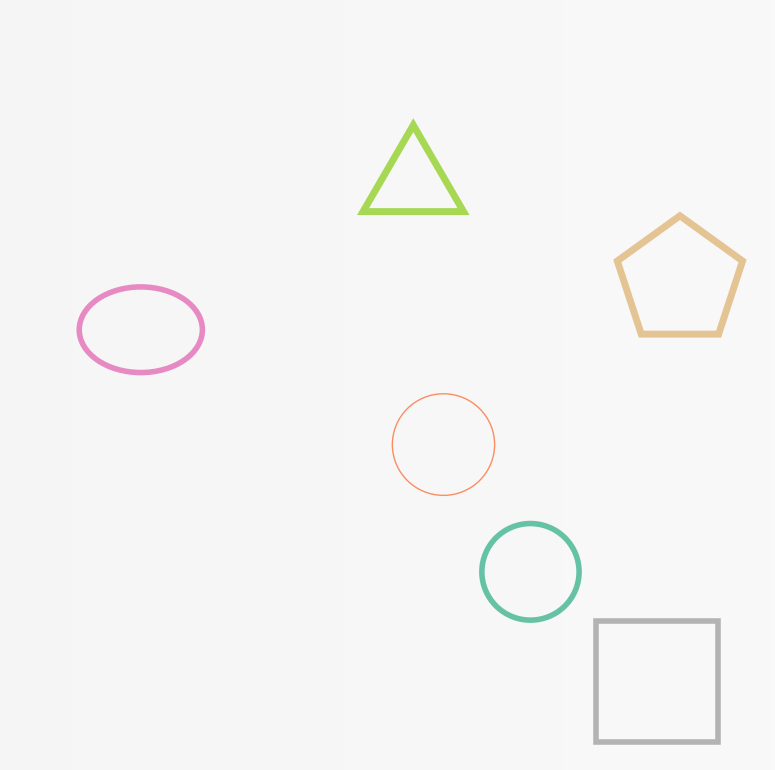[{"shape": "circle", "thickness": 2, "radius": 0.31, "center": [0.684, 0.257]}, {"shape": "circle", "thickness": 0.5, "radius": 0.33, "center": [0.572, 0.423]}, {"shape": "oval", "thickness": 2, "radius": 0.4, "center": [0.182, 0.572]}, {"shape": "triangle", "thickness": 2.5, "radius": 0.37, "center": [0.533, 0.763]}, {"shape": "pentagon", "thickness": 2.5, "radius": 0.42, "center": [0.877, 0.635]}, {"shape": "square", "thickness": 2, "radius": 0.39, "center": [0.848, 0.115]}]